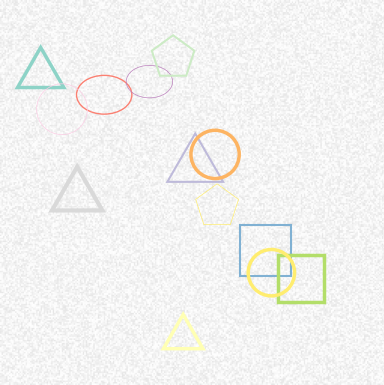[{"shape": "triangle", "thickness": 2.5, "radius": 0.35, "center": [0.106, 0.807]}, {"shape": "triangle", "thickness": 2.5, "radius": 0.3, "center": [0.476, 0.124]}, {"shape": "triangle", "thickness": 1.5, "radius": 0.42, "center": [0.507, 0.569]}, {"shape": "oval", "thickness": 1, "radius": 0.36, "center": [0.271, 0.754]}, {"shape": "square", "thickness": 1.5, "radius": 0.33, "center": [0.689, 0.349]}, {"shape": "circle", "thickness": 2.5, "radius": 0.31, "center": [0.559, 0.599]}, {"shape": "square", "thickness": 2.5, "radius": 0.3, "center": [0.782, 0.276]}, {"shape": "circle", "thickness": 0.5, "radius": 0.33, "center": [0.161, 0.716]}, {"shape": "triangle", "thickness": 3, "radius": 0.38, "center": [0.2, 0.491]}, {"shape": "oval", "thickness": 0.5, "radius": 0.3, "center": [0.388, 0.788]}, {"shape": "pentagon", "thickness": 1.5, "radius": 0.29, "center": [0.45, 0.85]}, {"shape": "pentagon", "thickness": 0.5, "radius": 0.29, "center": [0.564, 0.464]}, {"shape": "circle", "thickness": 2.5, "radius": 0.3, "center": [0.705, 0.292]}]